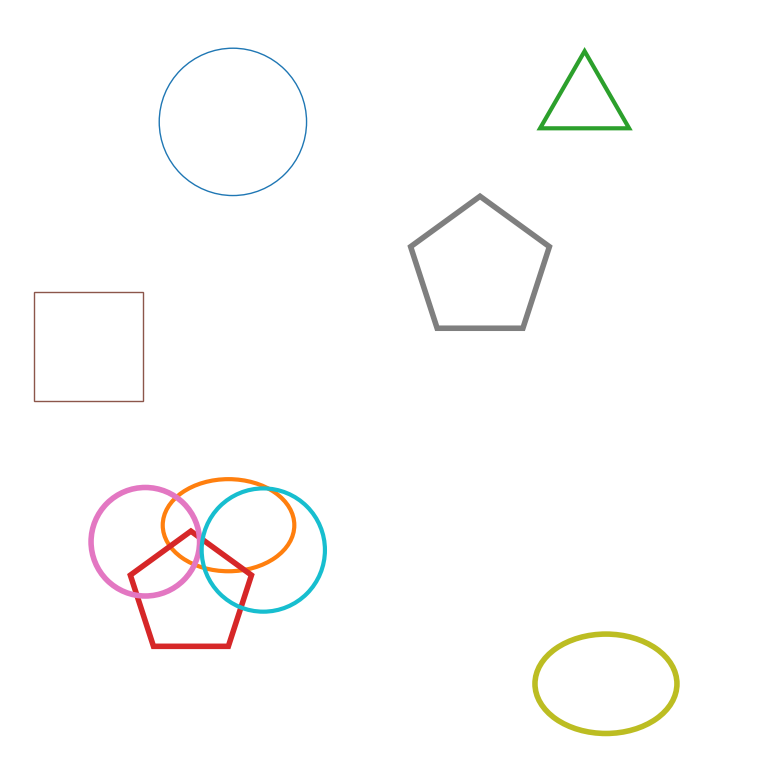[{"shape": "circle", "thickness": 0.5, "radius": 0.48, "center": [0.302, 0.842]}, {"shape": "oval", "thickness": 1.5, "radius": 0.43, "center": [0.297, 0.318]}, {"shape": "triangle", "thickness": 1.5, "radius": 0.33, "center": [0.759, 0.867]}, {"shape": "pentagon", "thickness": 2, "radius": 0.41, "center": [0.248, 0.228]}, {"shape": "square", "thickness": 0.5, "radius": 0.35, "center": [0.115, 0.55]}, {"shape": "circle", "thickness": 2, "radius": 0.35, "center": [0.189, 0.296]}, {"shape": "pentagon", "thickness": 2, "radius": 0.47, "center": [0.623, 0.65]}, {"shape": "oval", "thickness": 2, "radius": 0.46, "center": [0.787, 0.112]}, {"shape": "circle", "thickness": 1.5, "radius": 0.4, "center": [0.342, 0.286]}]